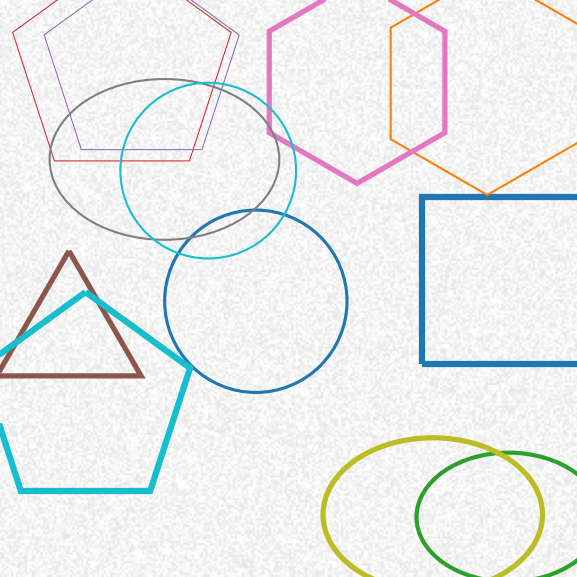[{"shape": "square", "thickness": 3, "radius": 0.72, "center": [0.875, 0.513]}, {"shape": "circle", "thickness": 1.5, "radius": 0.79, "center": [0.443, 0.477]}, {"shape": "hexagon", "thickness": 1, "radius": 0.97, "center": [0.844, 0.855]}, {"shape": "oval", "thickness": 2, "radius": 0.8, "center": [0.881, 0.104]}, {"shape": "pentagon", "thickness": 0.5, "radius": 0.99, "center": [0.211, 0.882]}, {"shape": "pentagon", "thickness": 0.5, "radius": 0.89, "center": [0.245, 0.884]}, {"shape": "triangle", "thickness": 2.5, "radius": 0.72, "center": [0.119, 0.42]}, {"shape": "hexagon", "thickness": 2.5, "radius": 0.88, "center": [0.618, 0.857]}, {"shape": "oval", "thickness": 1, "radius": 0.99, "center": [0.285, 0.723]}, {"shape": "oval", "thickness": 2.5, "radius": 0.95, "center": [0.749, 0.108]}, {"shape": "pentagon", "thickness": 3, "radius": 0.95, "center": [0.148, 0.303]}, {"shape": "circle", "thickness": 1, "radius": 0.76, "center": [0.361, 0.704]}]